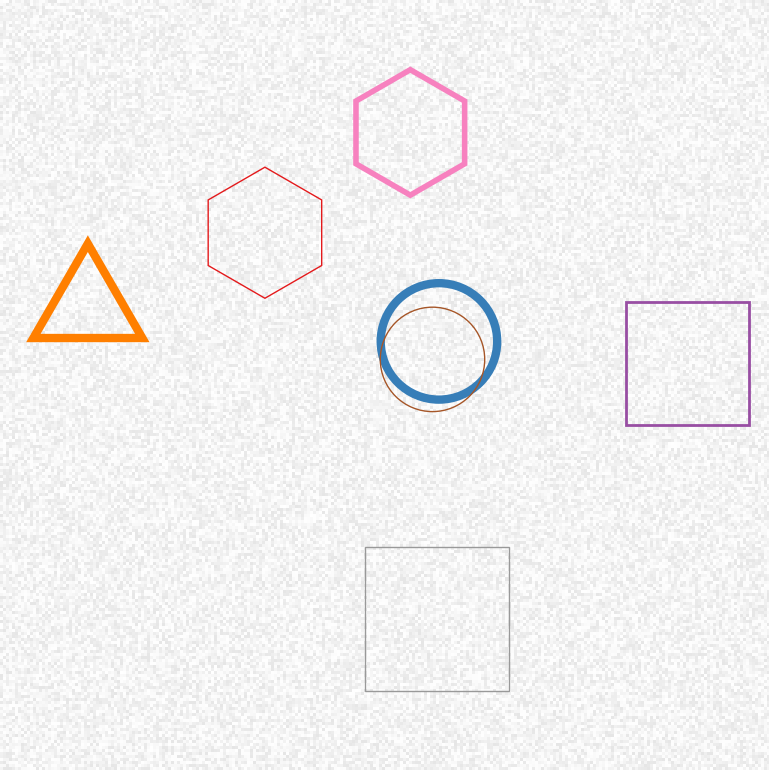[{"shape": "hexagon", "thickness": 0.5, "radius": 0.43, "center": [0.344, 0.698]}, {"shape": "circle", "thickness": 3, "radius": 0.38, "center": [0.57, 0.557]}, {"shape": "square", "thickness": 1, "radius": 0.4, "center": [0.893, 0.528]}, {"shape": "triangle", "thickness": 3, "radius": 0.41, "center": [0.114, 0.602]}, {"shape": "circle", "thickness": 0.5, "radius": 0.34, "center": [0.562, 0.533]}, {"shape": "hexagon", "thickness": 2, "radius": 0.41, "center": [0.533, 0.828]}, {"shape": "square", "thickness": 0.5, "radius": 0.47, "center": [0.568, 0.196]}]